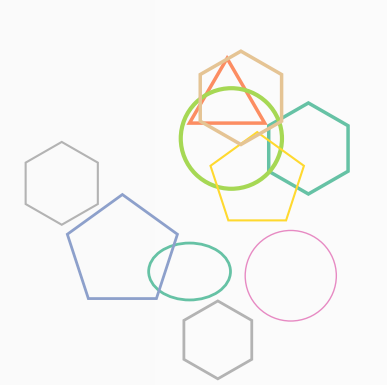[{"shape": "hexagon", "thickness": 2.5, "radius": 0.59, "center": [0.796, 0.614]}, {"shape": "oval", "thickness": 2, "radius": 0.53, "center": [0.489, 0.295]}, {"shape": "triangle", "thickness": 2.5, "radius": 0.56, "center": [0.586, 0.736]}, {"shape": "pentagon", "thickness": 2, "radius": 0.75, "center": [0.316, 0.345]}, {"shape": "circle", "thickness": 1, "radius": 0.59, "center": [0.75, 0.284]}, {"shape": "circle", "thickness": 3, "radius": 0.65, "center": [0.597, 0.64]}, {"shape": "pentagon", "thickness": 1.5, "radius": 0.63, "center": [0.664, 0.53]}, {"shape": "hexagon", "thickness": 2.5, "radius": 0.61, "center": [0.622, 0.746]}, {"shape": "hexagon", "thickness": 1.5, "radius": 0.54, "center": [0.159, 0.524]}, {"shape": "hexagon", "thickness": 2, "radius": 0.51, "center": [0.562, 0.117]}]